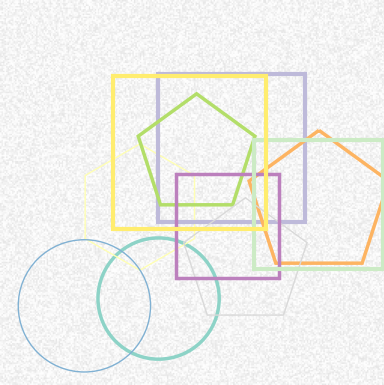[{"shape": "circle", "thickness": 2.5, "radius": 0.79, "center": [0.412, 0.225]}, {"shape": "hexagon", "thickness": 1, "radius": 0.82, "center": [0.363, 0.462]}, {"shape": "square", "thickness": 3, "radius": 0.96, "center": [0.602, 0.615]}, {"shape": "circle", "thickness": 1, "radius": 0.86, "center": [0.219, 0.206]}, {"shape": "pentagon", "thickness": 2.5, "radius": 0.95, "center": [0.828, 0.471]}, {"shape": "pentagon", "thickness": 2.5, "radius": 0.8, "center": [0.511, 0.597]}, {"shape": "pentagon", "thickness": 1, "radius": 0.84, "center": [0.637, 0.318]}, {"shape": "square", "thickness": 2.5, "radius": 0.67, "center": [0.591, 0.413]}, {"shape": "square", "thickness": 3, "radius": 0.84, "center": [0.827, 0.47]}, {"shape": "square", "thickness": 3, "radius": 0.99, "center": [0.493, 0.605]}]